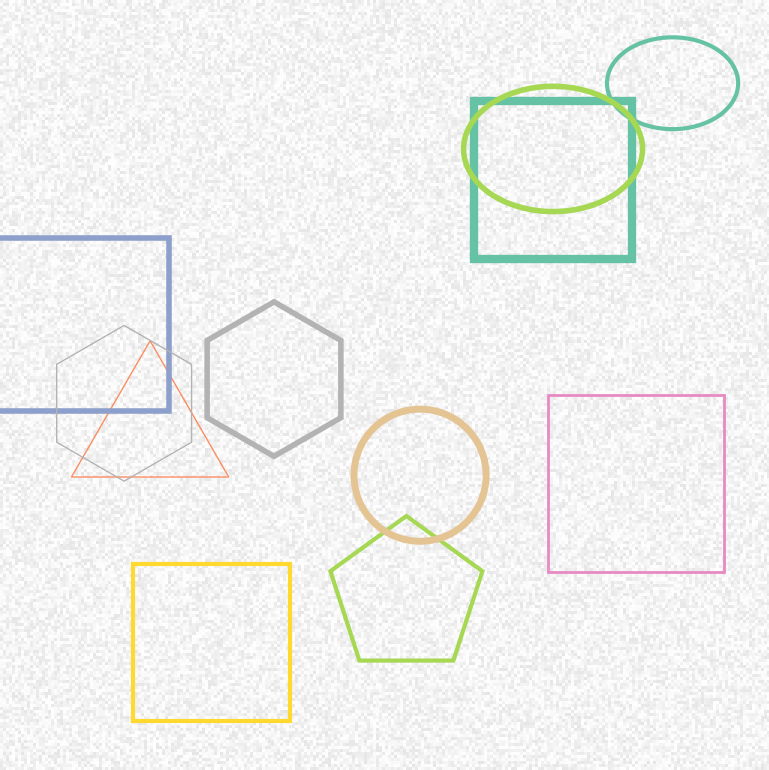[{"shape": "oval", "thickness": 1.5, "radius": 0.43, "center": [0.873, 0.892]}, {"shape": "square", "thickness": 3, "radius": 0.51, "center": [0.718, 0.766]}, {"shape": "triangle", "thickness": 0.5, "radius": 0.59, "center": [0.195, 0.439]}, {"shape": "square", "thickness": 2, "radius": 0.56, "center": [0.107, 0.579]}, {"shape": "square", "thickness": 1, "radius": 0.57, "center": [0.826, 0.372]}, {"shape": "oval", "thickness": 2, "radius": 0.58, "center": [0.718, 0.807]}, {"shape": "pentagon", "thickness": 1.5, "radius": 0.52, "center": [0.528, 0.226]}, {"shape": "square", "thickness": 1.5, "radius": 0.51, "center": [0.275, 0.166]}, {"shape": "circle", "thickness": 2.5, "radius": 0.43, "center": [0.546, 0.383]}, {"shape": "hexagon", "thickness": 2, "radius": 0.5, "center": [0.356, 0.508]}, {"shape": "hexagon", "thickness": 0.5, "radius": 0.51, "center": [0.161, 0.476]}]